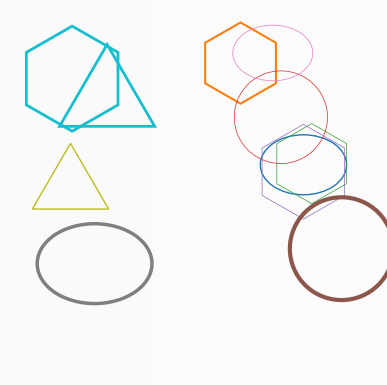[{"shape": "oval", "thickness": 1, "radius": 0.56, "center": [0.783, 0.572]}, {"shape": "hexagon", "thickness": 1.5, "radius": 0.53, "center": [0.621, 0.836]}, {"shape": "hexagon", "thickness": 0.5, "radius": 0.52, "center": [0.804, 0.575]}, {"shape": "circle", "thickness": 0.5, "radius": 0.6, "center": [0.725, 0.696]}, {"shape": "hexagon", "thickness": 0.5, "radius": 0.62, "center": [0.783, 0.554]}, {"shape": "circle", "thickness": 3, "radius": 0.67, "center": [0.882, 0.354]}, {"shape": "oval", "thickness": 0.5, "radius": 0.52, "center": [0.704, 0.862]}, {"shape": "oval", "thickness": 2.5, "radius": 0.74, "center": [0.244, 0.315]}, {"shape": "triangle", "thickness": 1, "radius": 0.57, "center": [0.182, 0.514]}, {"shape": "hexagon", "thickness": 2, "radius": 0.68, "center": [0.186, 0.796]}, {"shape": "triangle", "thickness": 2, "radius": 0.71, "center": [0.276, 0.743]}]